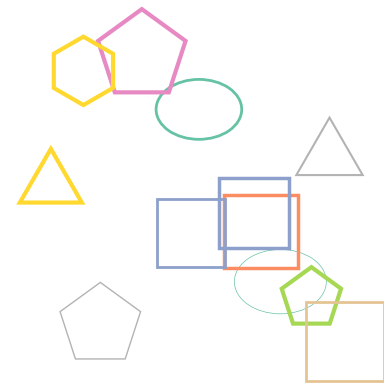[{"shape": "oval", "thickness": 2, "radius": 0.56, "center": [0.517, 0.716]}, {"shape": "oval", "thickness": 0.5, "radius": 0.6, "center": [0.728, 0.268]}, {"shape": "square", "thickness": 2.5, "radius": 0.48, "center": [0.678, 0.398]}, {"shape": "square", "thickness": 2, "radius": 0.44, "center": [0.496, 0.395]}, {"shape": "square", "thickness": 2.5, "radius": 0.45, "center": [0.66, 0.447]}, {"shape": "pentagon", "thickness": 3, "radius": 0.6, "center": [0.368, 0.857]}, {"shape": "pentagon", "thickness": 3, "radius": 0.41, "center": [0.809, 0.225]}, {"shape": "triangle", "thickness": 3, "radius": 0.46, "center": [0.132, 0.52]}, {"shape": "hexagon", "thickness": 3, "radius": 0.44, "center": [0.217, 0.816]}, {"shape": "square", "thickness": 2, "radius": 0.51, "center": [0.896, 0.113]}, {"shape": "pentagon", "thickness": 1, "radius": 0.55, "center": [0.261, 0.157]}, {"shape": "triangle", "thickness": 1.5, "radius": 0.5, "center": [0.856, 0.595]}]